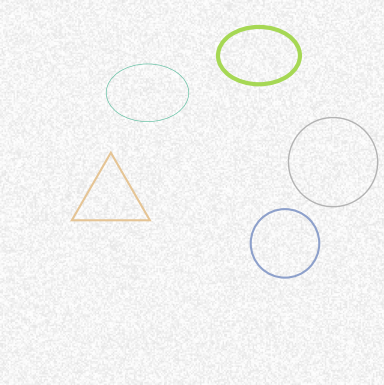[{"shape": "oval", "thickness": 0.5, "radius": 0.54, "center": [0.383, 0.759]}, {"shape": "circle", "thickness": 1.5, "radius": 0.45, "center": [0.74, 0.368]}, {"shape": "oval", "thickness": 3, "radius": 0.53, "center": [0.673, 0.856]}, {"shape": "triangle", "thickness": 1.5, "radius": 0.59, "center": [0.288, 0.486]}, {"shape": "circle", "thickness": 1, "radius": 0.58, "center": [0.865, 0.579]}]